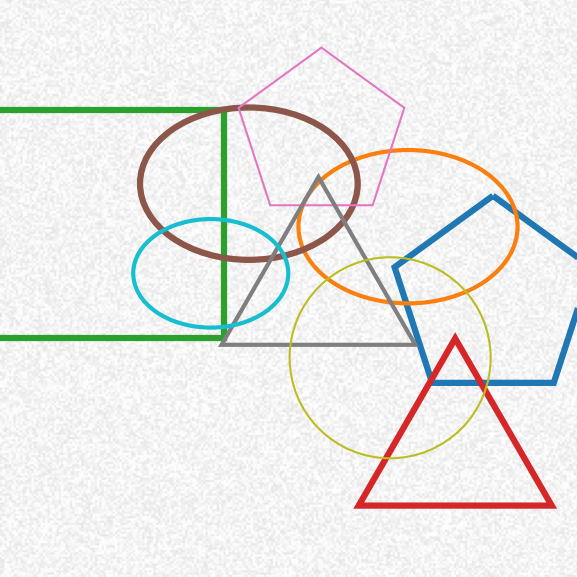[{"shape": "pentagon", "thickness": 3, "radius": 0.9, "center": [0.854, 0.481]}, {"shape": "oval", "thickness": 2, "radius": 0.95, "center": [0.707, 0.607]}, {"shape": "square", "thickness": 3, "radius": 0.98, "center": [0.191, 0.611]}, {"shape": "triangle", "thickness": 3, "radius": 0.96, "center": [0.788, 0.22]}, {"shape": "oval", "thickness": 3, "radius": 0.94, "center": [0.431, 0.681]}, {"shape": "pentagon", "thickness": 1, "radius": 0.75, "center": [0.557, 0.766]}, {"shape": "triangle", "thickness": 2, "radius": 0.97, "center": [0.551, 0.499]}, {"shape": "circle", "thickness": 1, "radius": 0.87, "center": [0.676, 0.38]}, {"shape": "oval", "thickness": 2, "radius": 0.67, "center": [0.365, 0.526]}]